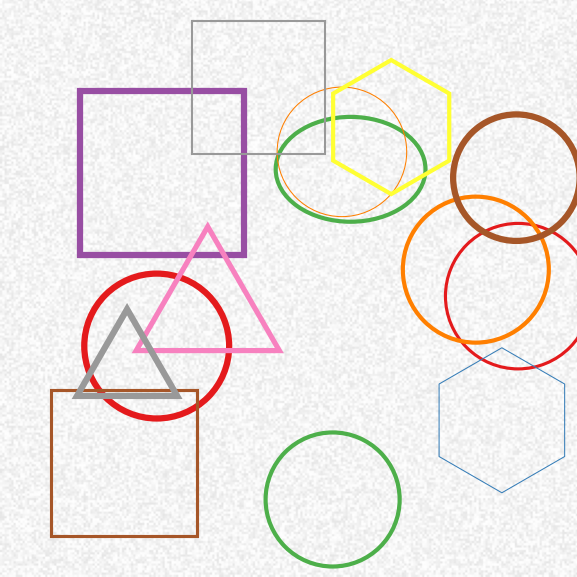[{"shape": "circle", "thickness": 3, "radius": 0.63, "center": [0.271, 0.4]}, {"shape": "circle", "thickness": 1.5, "radius": 0.63, "center": [0.897, 0.486]}, {"shape": "hexagon", "thickness": 0.5, "radius": 0.63, "center": [0.869, 0.271]}, {"shape": "oval", "thickness": 2, "radius": 0.65, "center": [0.607, 0.706]}, {"shape": "circle", "thickness": 2, "radius": 0.58, "center": [0.576, 0.134]}, {"shape": "square", "thickness": 3, "radius": 0.71, "center": [0.281, 0.7]}, {"shape": "circle", "thickness": 0.5, "radius": 0.56, "center": [0.592, 0.736]}, {"shape": "circle", "thickness": 2, "radius": 0.63, "center": [0.824, 0.532]}, {"shape": "hexagon", "thickness": 2, "radius": 0.58, "center": [0.677, 0.779]}, {"shape": "square", "thickness": 1.5, "radius": 0.64, "center": [0.215, 0.197]}, {"shape": "circle", "thickness": 3, "radius": 0.55, "center": [0.894, 0.691]}, {"shape": "triangle", "thickness": 2.5, "radius": 0.72, "center": [0.36, 0.464]}, {"shape": "triangle", "thickness": 3, "radius": 0.5, "center": [0.22, 0.364]}, {"shape": "square", "thickness": 1, "radius": 0.57, "center": [0.448, 0.847]}]